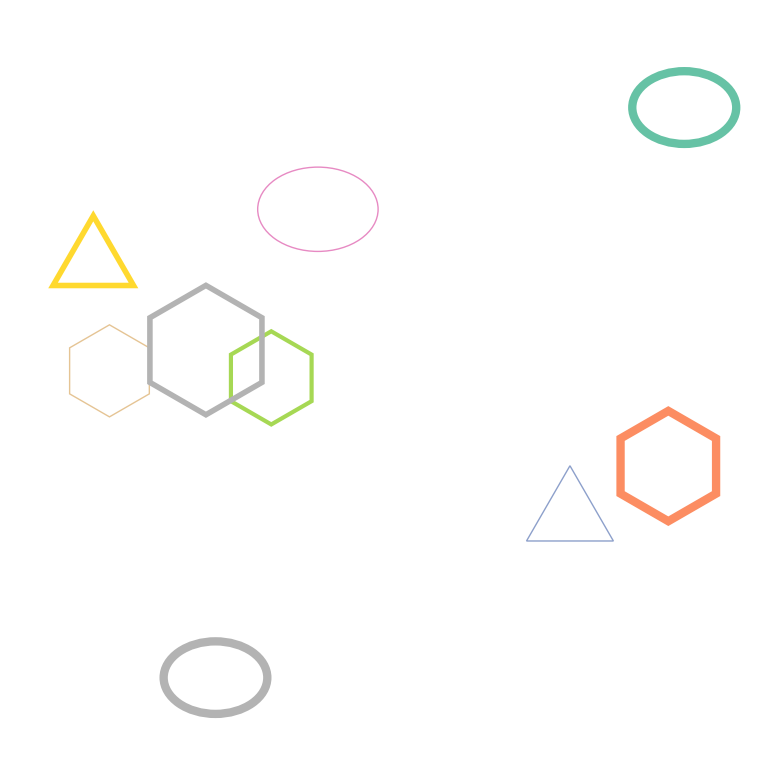[{"shape": "oval", "thickness": 3, "radius": 0.34, "center": [0.889, 0.86]}, {"shape": "hexagon", "thickness": 3, "radius": 0.36, "center": [0.868, 0.395]}, {"shape": "triangle", "thickness": 0.5, "radius": 0.33, "center": [0.74, 0.33]}, {"shape": "oval", "thickness": 0.5, "radius": 0.39, "center": [0.413, 0.728]}, {"shape": "hexagon", "thickness": 1.5, "radius": 0.3, "center": [0.352, 0.509]}, {"shape": "triangle", "thickness": 2, "radius": 0.3, "center": [0.121, 0.659]}, {"shape": "hexagon", "thickness": 0.5, "radius": 0.3, "center": [0.142, 0.518]}, {"shape": "oval", "thickness": 3, "radius": 0.34, "center": [0.28, 0.12]}, {"shape": "hexagon", "thickness": 2, "radius": 0.42, "center": [0.267, 0.545]}]